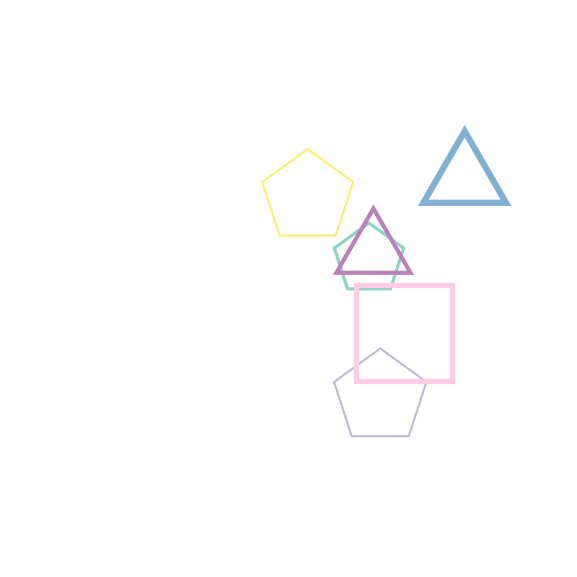[{"shape": "pentagon", "thickness": 1.5, "radius": 0.32, "center": [0.639, 0.55]}, {"shape": "pentagon", "thickness": 1, "radius": 0.42, "center": [0.658, 0.312]}, {"shape": "triangle", "thickness": 3, "radius": 0.41, "center": [0.805, 0.689]}, {"shape": "square", "thickness": 2.5, "radius": 0.41, "center": [0.7, 0.423]}, {"shape": "triangle", "thickness": 2, "radius": 0.37, "center": [0.647, 0.564]}, {"shape": "pentagon", "thickness": 1, "radius": 0.41, "center": [0.533, 0.658]}]